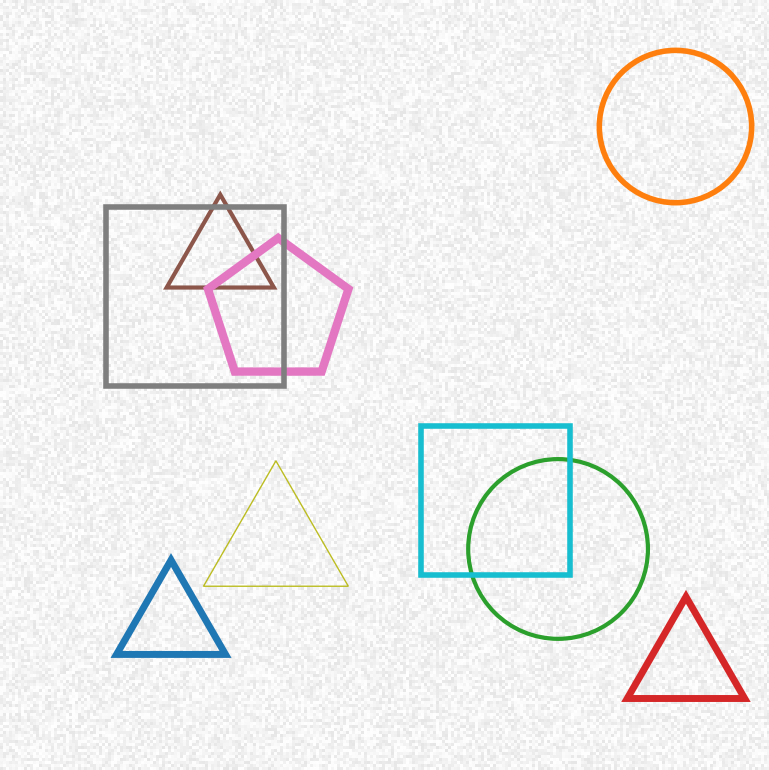[{"shape": "triangle", "thickness": 2.5, "radius": 0.41, "center": [0.222, 0.191]}, {"shape": "circle", "thickness": 2, "radius": 0.49, "center": [0.877, 0.836]}, {"shape": "circle", "thickness": 1.5, "radius": 0.58, "center": [0.725, 0.287]}, {"shape": "triangle", "thickness": 2.5, "radius": 0.44, "center": [0.891, 0.137]}, {"shape": "triangle", "thickness": 1.5, "radius": 0.4, "center": [0.286, 0.667]}, {"shape": "pentagon", "thickness": 3, "radius": 0.48, "center": [0.361, 0.595]}, {"shape": "square", "thickness": 2, "radius": 0.58, "center": [0.253, 0.615]}, {"shape": "triangle", "thickness": 0.5, "radius": 0.54, "center": [0.358, 0.293]}, {"shape": "square", "thickness": 2, "radius": 0.48, "center": [0.644, 0.35]}]